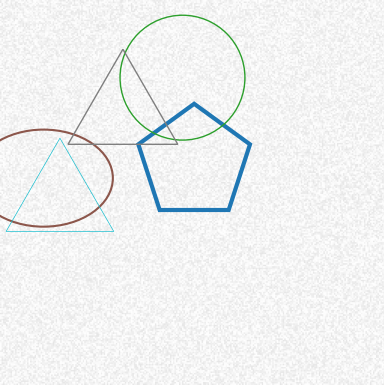[{"shape": "pentagon", "thickness": 3, "radius": 0.76, "center": [0.504, 0.578]}, {"shape": "circle", "thickness": 1, "radius": 0.81, "center": [0.474, 0.798]}, {"shape": "oval", "thickness": 1.5, "radius": 0.9, "center": [0.113, 0.537]}, {"shape": "triangle", "thickness": 1, "radius": 0.82, "center": [0.319, 0.708]}, {"shape": "triangle", "thickness": 0.5, "radius": 0.81, "center": [0.156, 0.48]}]